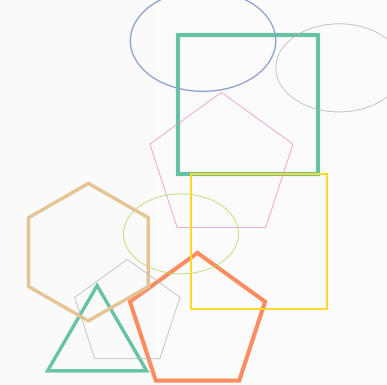[{"shape": "square", "thickness": 3, "radius": 0.9, "center": [0.64, 0.728]}, {"shape": "triangle", "thickness": 2.5, "radius": 0.74, "center": [0.251, 0.111]}, {"shape": "pentagon", "thickness": 3, "radius": 0.92, "center": [0.51, 0.16]}, {"shape": "oval", "thickness": 1, "radius": 0.94, "center": [0.524, 0.894]}, {"shape": "pentagon", "thickness": 0.5, "radius": 0.97, "center": [0.571, 0.566]}, {"shape": "oval", "thickness": 0.5, "radius": 0.74, "center": [0.467, 0.392]}, {"shape": "square", "thickness": 1.5, "radius": 0.88, "center": [0.667, 0.373]}, {"shape": "hexagon", "thickness": 2.5, "radius": 0.89, "center": [0.228, 0.345]}, {"shape": "oval", "thickness": 0.5, "radius": 0.82, "center": [0.875, 0.824]}, {"shape": "pentagon", "thickness": 0.5, "radius": 0.71, "center": [0.329, 0.184]}]